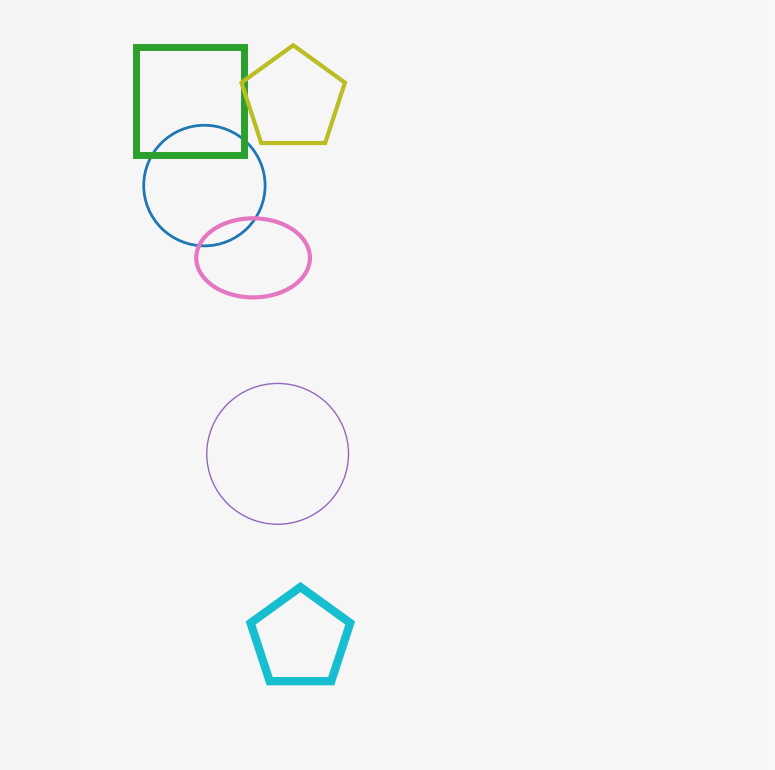[{"shape": "circle", "thickness": 1, "radius": 0.39, "center": [0.264, 0.759]}, {"shape": "square", "thickness": 2.5, "radius": 0.35, "center": [0.245, 0.869]}, {"shape": "circle", "thickness": 0.5, "radius": 0.46, "center": [0.358, 0.411]}, {"shape": "oval", "thickness": 1.5, "radius": 0.37, "center": [0.327, 0.665]}, {"shape": "pentagon", "thickness": 1.5, "radius": 0.35, "center": [0.378, 0.871]}, {"shape": "pentagon", "thickness": 3, "radius": 0.34, "center": [0.388, 0.17]}]